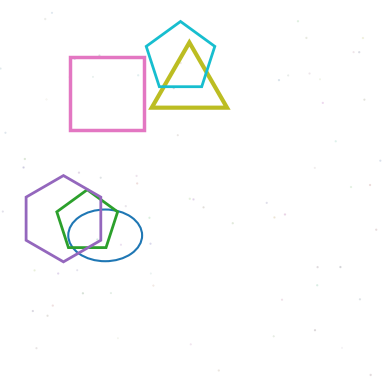[{"shape": "oval", "thickness": 1.5, "radius": 0.48, "center": [0.273, 0.389]}, {"shape": "pentagon", "thickness": 2, "radius": 0.42, "center": [0.227, 0.424]}, {"shape": "hexagon", "thickness": 2, "radius": 0.56, "center": [0.165, 0.432]}, {"shape": "square", "thickness": 2.5, "radius": 0.48, "center": [0.278, 0.758]}, {"shape": "triangle", "thickness": 3, "radius": 0.56, "center": [0.492, 0.777]}, {"shape": "pentagon", "thickness": 2, "radius": 0.47, "center": [0.469, 0.851]}]